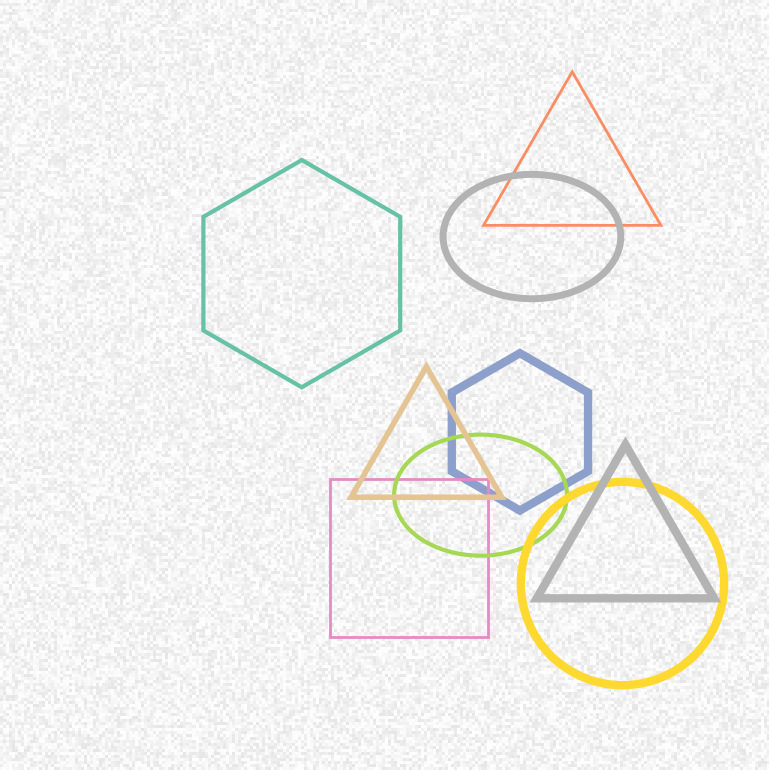[{"shape": "hexagon", "thickness": 1.5, "radius": 0.74, "center": [0.392, 0.645]}, {"shape": "triangle", "thickness": 1, "radius": 0.66, "center": [0.743, 0.774]}, {"shape": "hexagon", "thickness": 3, "radius": 0.51, "center": [0.675, 0.439]}, {"shape": "square", "thickness": 1, "radius": 0.51, "center": [0.531, 0.276]}, {"shape": "oval", "thickness": 1.5, "radius": 0.56, "center": [0.624, 0.357]}, {"shape": "circle", "thickness": 3, "radius": 0.66, "center": [0.808, 0.242]}, {"shape": "triangle", "thickness": 2, "radius": 0.56, "center": [0.554, 0.411]}, {"shape": "triangle", "thickness": 3, "radius": 0.66, "center": [0.812, 0.289]}, {"shape": "oval", "thickness": 2.5, "radius": 0.58, "center": [0.691, 0.693]}]